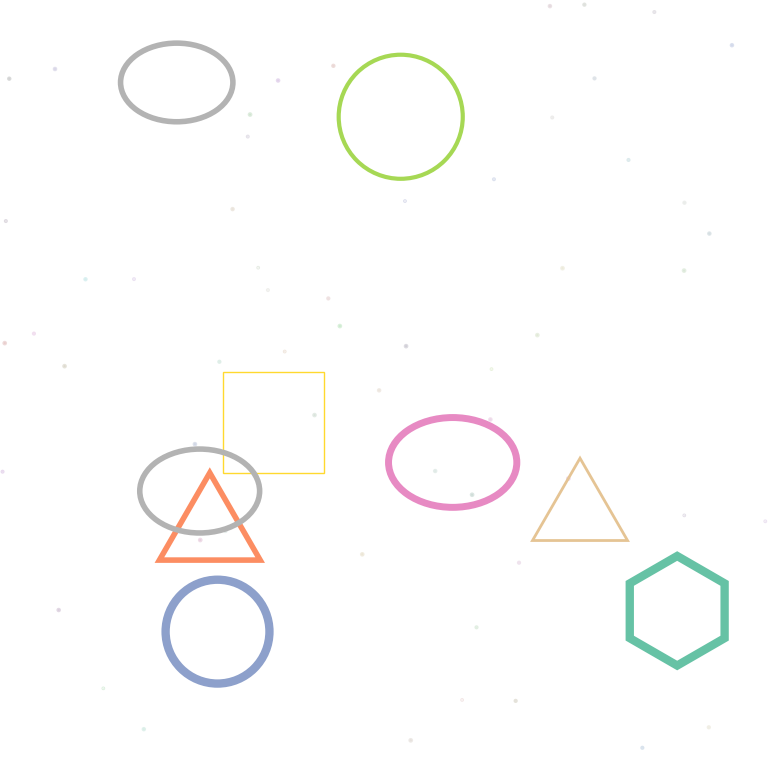[{"shape": "hexagon", "thickness": 3, "radius": 0.36, "center": [0.879, 0.207]}, {"shape": "triangle", "thickness": 2, "radius": 0.38, "center": [0.272, 0.31]}, {"shape": "circle", "thickness": 3, "radius": 0.34, "center": [0.283, 0.18]}, {"shape": "oval", "thickness": 2.5, "radius": 0.42, "center": [0.588, 0.399]}, {"shape": "circle", "thickness": 1.5, "radius": 0.4, "center": [0.52, 0.848]}, {"shape": "square", "thickness": 0.5, "radius": 0.33, "center": [0.356, 0.451]}, {"shape": "triangle", "thickness": 1, "radius": 0.36, "center": [0.753, 0.334]}, {"shape": "oval", "thickness": 2, "radius": 0.36, "center": [0.23, 0.893]}, {"shape": "oval", "thickness": 2, "radius": 0.39, "center": [0.259, 0.362]}]